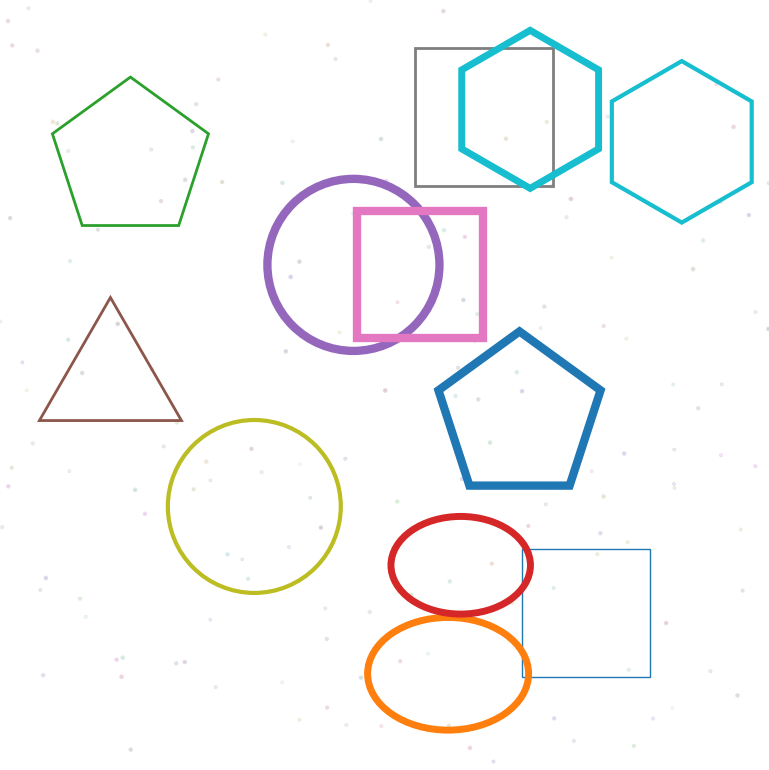[{"shape": "square", "thickness": 0.5, "radius": 0.42, "center": [0.761, 0.204]}, {"shape": "pentagon", "thickness": 3, "radius": 0.55, "center": [0.675, 0.459]}, {"shape": "oval", "thickness": 2.5, "radius": 0.52, "center": [0.582, 0.125]}, {"shape": "pentagon", "thickness": 1, "radius": 0.53, "center": [0.169, 0.793]}, {"shape": "oval", "thickness": 2.5, "radius": 0.45, "center": [0.598, 0.266]}, {"shape": "circle", "thickness": 3, "radius": 0.56, "center": [0.459, 0.656]}, {"shape": "triangle", "thickness": 1, "radius": 0.53, "center": [0.143, 0.507]}, {"shape": "square", "thickness": 3, "radius": 0.41, "center": [0.545, 0.644]}, {"shape": "square", "thickness": 1, "radius": 0.45, "center": [0.629, 0.848]}, {"shape": "circle", "thickness": 1.5, "radius": 0.56, "center": [0.33, 0.342]}, {"shape": "hexagon", "thickness": 2.5, "radius": 0.51, "center": [0.689, 0.858]}, {"shape": "hexagon", "thickness": 1.5, "radius": 0.52, "center": [0.885, 0.816]}]